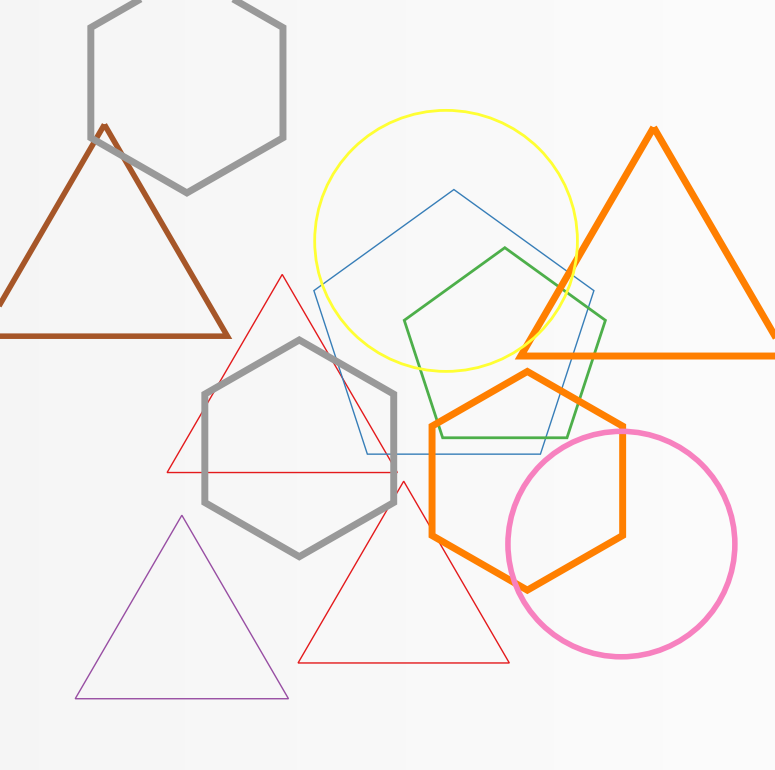[{"shape": "triangle", "thickness": 0.5, "radius": 0.86, "center": [0.364, 0.472]}, {"shape": "triangle", "thickness": 0.5, "radius": 0.79, "center": [0.521, 0.218]}, {"shape": "pentagon", "thickness": 0.5, "radius": 0.95, "center": [0.586, 0.564]}, {"shape": "pentagon", "thickness": 1, "radius": 0.68, "center": [0.651, 0.542]}, {"shape": "triangle", "thickness": 0.5, "radius": 0.79, "center": [0.235, 0.172]}, {"shape": "hexagon", "thickness": 2.5, "radius": 0.71, "center": [0.68, 0.376]}, {"shape": "triangle", "thickness": 2.5, "radius": 0.99, "center": [0.843, 0.637]}, {"shape": "circle", "thickness": 1, "radius": 0.85, "center": [0.576, 0.687]}, {"shape": "triangle", "thickness": 2, "radius": 0.92, "center": [0.135, 0.655]}, {"shape": "circle", "thickness": 2, "radius": 0.73, "center": [0.802, 0.293]}, {"shape": "hexagon", "thickness": 2.5, "radius": 0.7, "center": [0.386, 0.418]}, {"shape": "hexagon", "thickness": 2.5, "radius": 0.72, "center": [0.241, 0.893]}]